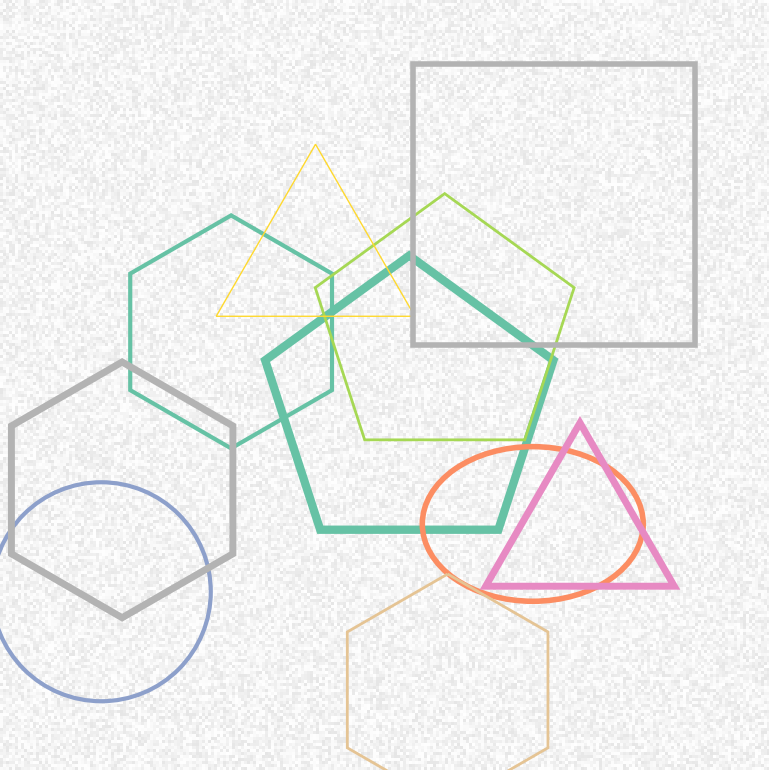[{"shape": "hexagon", "thickness": 1.5, "radius": 0.76, "center": [0.3, 0.569]}, {"shape": "pentagon", "thickness": 3, "radius": 0.98, "center": [0.532, 0.471]}, {"shape": "oval", "thickness": 2, "radius": 0.72, "center": [0.692, 0.32]}, {"shape": "circle", "thickness": 1.5, "radius": 0.71, "center": [0.132, 0.231]}, {"shape": "triangle", "thickness": 2.5, "radius": 0.71, "center": [0.753, 0.309]}, {"shape": "pentagon", "thickness": 1, "radius": 0.88, "center": [0.577, 0.572]}, {"shape": "triangle", "thickness": 0.5, "radius": 0.74, "center": [0.41, 0.664]}, {"shape": "hexagon", "thickness": 1, "radius": 0.75, "center": [0.581, 0.104]}, {"shape": "hexagon", "thickness": 2.5, "radius": 0.83, "center": [0.159, 0.364]}, {"shape": "square", "thickness": 2, "radius": 0.91, "center": [0.72, 0.735]}]